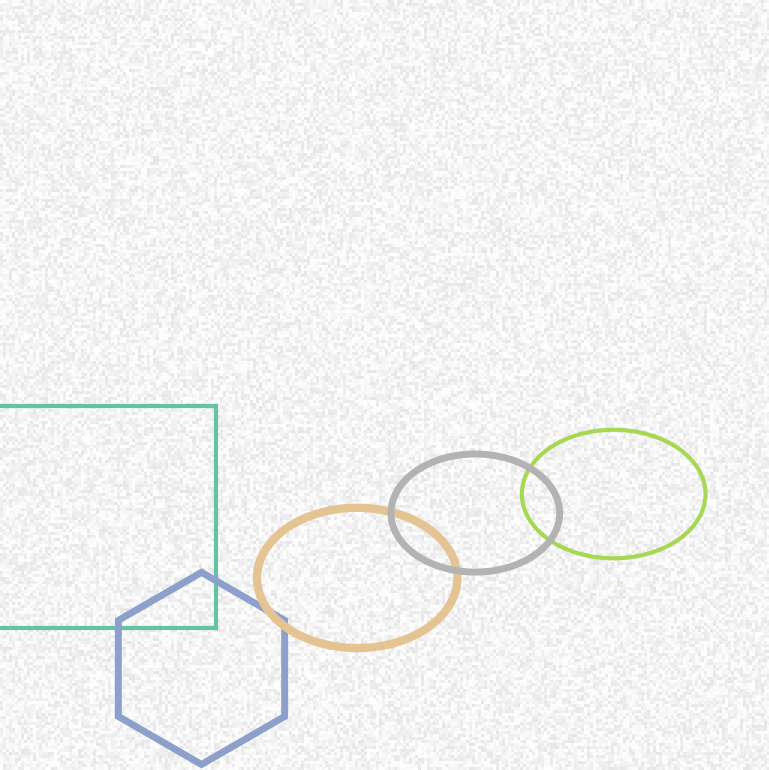[{"shape": "square", "thickness": 1.5, "radius": 0.72, "center": [0.136, 0.329]}, {"shape": "hexagon", "thickness": 2.5, "radius": 0.62, "center": [0.262, 0.132]}, {"shape": "oval", "thickness": 1.5, "radius": 0.6, "center": [0.797, 0.358]}, {"shape": "oval", "thickness": 3, "radius": 0.65, "center": [0.464, 0.249]}, {"shape": "oval", "thickness": 2.5, "radius": 0.55, "center": [0.617, 0.334]}]